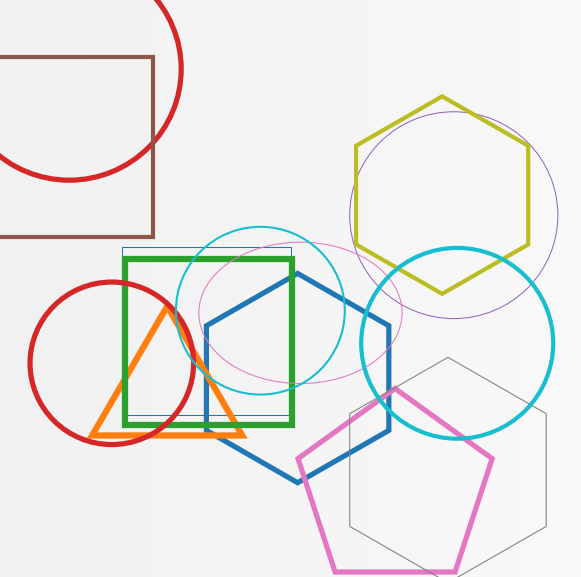[{"shape": "square", "thickness": 0.5, "radius": 0.73, "center": [0.355, 0.426]}, {"shape": "hexagon", "thickness": 2.5, "radius": 0.91, "center": [0.512, 0.344]}, {"shape": "triangle", "thickness": 3, "radius": 0.75, "center": [0.288, 0.32]}, {"shape": "square", "thickness": 3, "radius": 0.72, "center": [0.359, 0.407]}, {"shape": "circle", "thickness": 2.5, "radius": 0.7, "center": [0.192, 0.37]}, {"shape": "circle", "thickness": 2.5, "radius": 0.96, "center": [0.119, 0.88]}, {"shape": "circle", "thickness": 0.5, "radius": 0.9, "center": [0.781, 0.627]}, {"shape": "square", "thickness": 2, "radius": 0.78, "center": [0.108, 0.745]}, {"shape": "pentagon", "thickness": 2.5, "radius": 0.88, "center": [0.68, 0.151]}, {"shape": "oval", "thickness": 0.5, "radius": 0.87, "center": [0.517, 0.457]}, {"shape": "hexagon", "thickness": 0.5, "radius": 0.98, "center": [0.771, 0.185]}, {"shape": "hexagon", "thickness": 2, "radius": 0.85, "center": [0.761, 0.661]}, {"shape": "circle", "thickness": 1, "radius": 0.73, "center": [0.448, 0.461]}, {"shape": "circle", "thickness": 2, "radius": 0.83, "center": [0.787, 0.405]}]